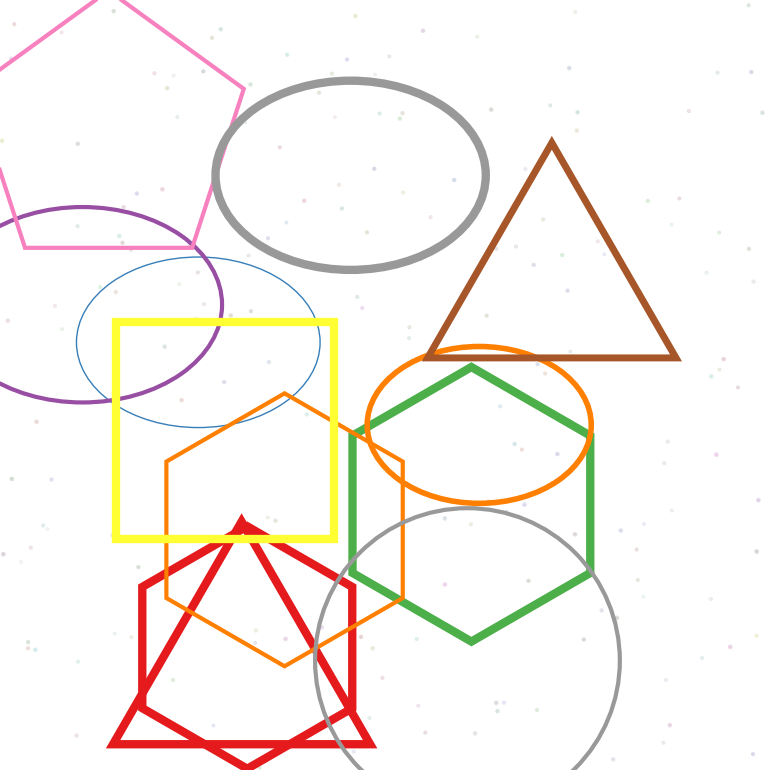[{"shape": "triangle", "thickness": 3, "radius": 0.96, "center": [0.314, 0.13]}, {"shape": "hexagon", "thickness": 3, "radius": 0.79, "center": [0.321, 0.159]}, {"shape": "oval", "thickness": 0.5, "radius": 0.79, "center": [0.257, 0.555]}, {"shape": "hexagon", "thickness": 3, "radius": 0.89, "center": [0.612, 0.345]}, {"shape": "oval", "thickness": 1.5, "radius": 0.91, "center": [0.107, 0.604]}, {"shape": "hexagon", "thickness": 1.5, "radius": 0.89, "center": [0.37, 0.312]}, {"shape": "oval", "thickness": 2, "radius": 0.73, "center": [0.622, 0.448]}, {"shape": "square", "thickness": 3, "radius": 0.71, "center": [0.292, 0.441]}, {"shape": "triangle", "thickness": 2.5, "radius": 0.93, "center": [0.717, 0.628]}, {"shape": "pentagon", "thickness": 1.5, "radius": 0.92, "center": [0.141, 0.828]}, {"shape": "circle", "thickness": 1.5, "radius": 0.99, "center": [0.607, 0.142]}, {"shape": "oval", "thickness": 3, "radius": 0.88, "center": [0.455, 0.772]}]